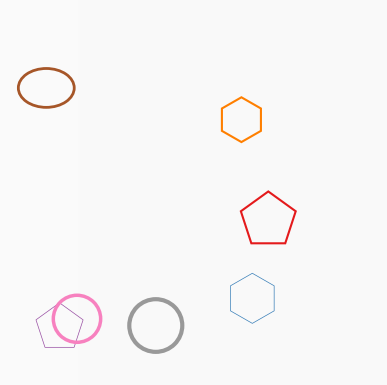[{"shape": "pentagon", "thickness": 1.5, "radius": 0.37, "center": [0.692, 0.428]}, {"shape": "hexagon", "thickness": 0.5, "radius": 0.33, "center": [0.651, 0.225]}, {"shape": "pentagon", "thickness": 0.5, "radius": 0.32, "center": [0.154, 0.15]}, {"shape": "hexagon", "thickness": 1.5, "radius": 0.29, "center": [0.623, 0.689]}, {"shape": "oval", "thickness": 2, "radius": 0.36, "center": [0.119, 0.772]}, {"shape": "circle", "thickness": 2.5, "radius": 0.31, "center": [0.199, 0.172]}, {"shape": "circle", "thickness": 3, "radius": 0.34, "center": [0.402, 0.154]}]